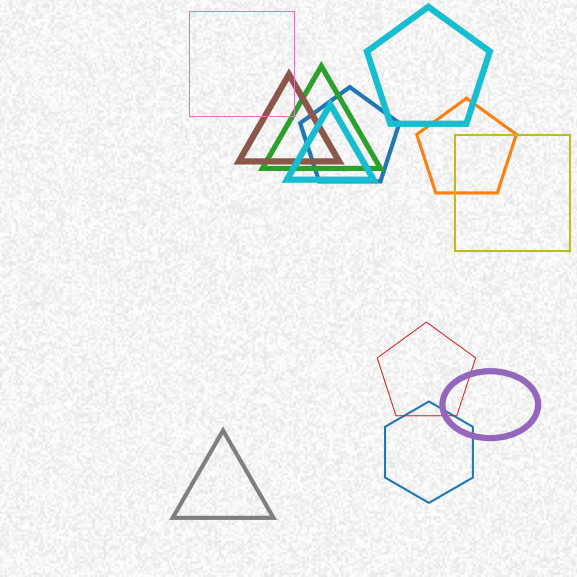[{"shape": "hexagon", "thickness": 1, "radius": 0.44, "center": [0.743, 0.216]}, {"shape": "pentagon", "thickness": 2, "radius": 0.45, "center": [0.606, 0.758]}, {"shape": "pentagon", "thickness": 1.5, "radius": 0.45, "center": [0.808, 0.738]}, {"shape": "triangle", "thickness": 2.5, "radius": 0.59, "center": [0.557, 0.767]}, {"shape": "pentagon", "thickness": 0.5, "radius": 0.45, "center": [0.738, 0.352]}, {"shape": "oval", "thickness": 3, "radius": 0.41, "center": [0.849, 0.298]}, {"shape": "triangle", "thickness": 3, "radius": 0.5, "center": [0.5, 0.77]}, {"shape": "square", "thickness": 0.5, "radius": 0.45, "center": [0.418, 0.889]}, {"shape": "triangle", "thickness": 2, "radius": 0.5, "center": [0.386, 0.153]}, {"shape": "square", "thickness": 1, "radius": 0.5, "center": [0.887, 0.664]}, {"shape": "pentagon", "thickness": 3, "radius": 0.56, "center": [0.742, 0.875]}, {"shape": "triangle", "thickness": 3, "radius": 0.43, "center": [0.572, 0.731]}]